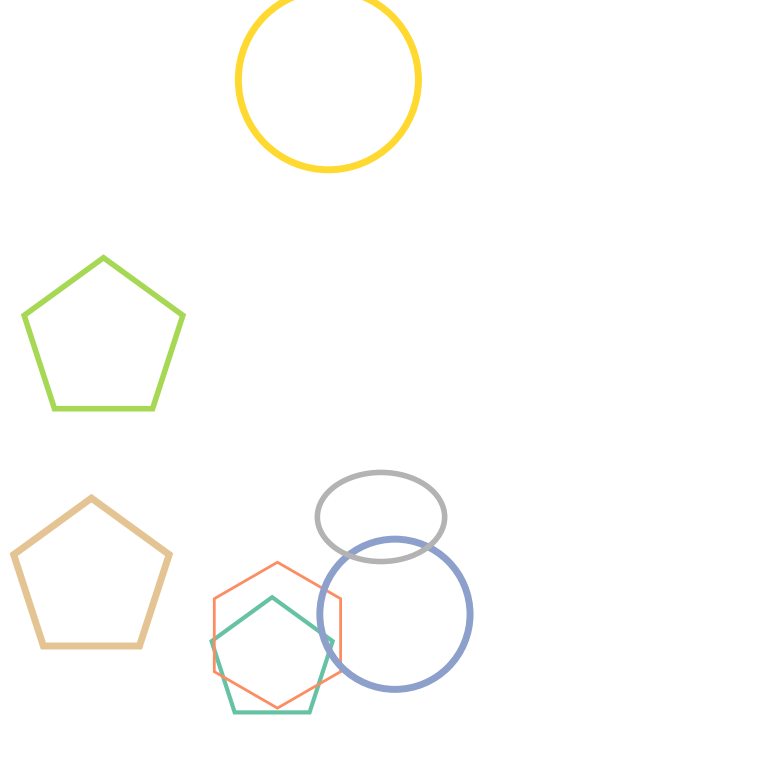[{"shape": "pentagon", "thickness": 1.5, "radius": 0.41, "center": [0.353, 0.142]}, {"shape": "hexagon", "thickness": 1, "radius": 0.47, "center": [0.36, 0.175]}, {"shape": "circle", "thickness": 2.5, "radius": 0.49, "center": [0.513, 0.202]}, {"shape": "pentagon", "thickness": 2, "radius": 0.54, "center": [0.134, 0.557]}, {"shape": "circle", "thickness": 2.5, "radius": 0.58, "center": [0.426, 0.896]}, {"shape": "pentagon", "thickness": 2.5, "radius": 0.53, "center": [0.119, 0.247]}, {"shape": "oval", "thickness": 2, "radius": 0.41, "center": [0.495, 0.329]}]